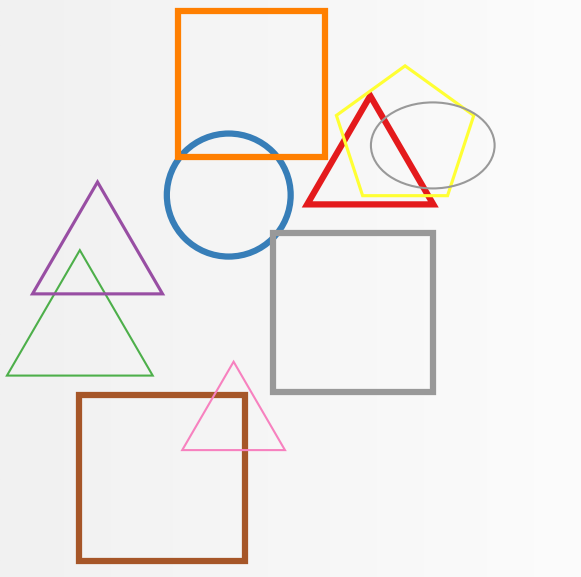[{"shape": "triangle", "thickness": 3, "radius": 0.63, "center": [0.637, 0.708]}, {"shape": "circle", "thickness": 3, "radius": 0.53, "center": [0.394, 0.661]}, {"shape": "triangle", "thickness": 1, "radius": 0.72, "center": [0.137, 0.421]}, {"shape": "triangle", "thickness": 1.5, "radius": 0.65, "center": [0.168, 0.555]}, {"shape": "square", "thickness": 3, "radius": 0.63, "center": [0.433, 0.854]}, {"shape": "pentagon", "thickness": 1.5, "radius": 0.62, "center": [0.697, 0.761]}, {"shape": "square", "thickness": 3, "radius": 0.72, "center": [0.279, 0.172]}, {"shape": "triangle", "thickness": 1, "radius": 0.51, "center": [0.402, 0.271]}, {"shape": "square", "thickness": 3, "radius": 0.69, "center": [0.608, 0.459]}, {"shape": "oval", "thickness": 1, "radius": 0.53, "center": [0.745, 0.747]}]